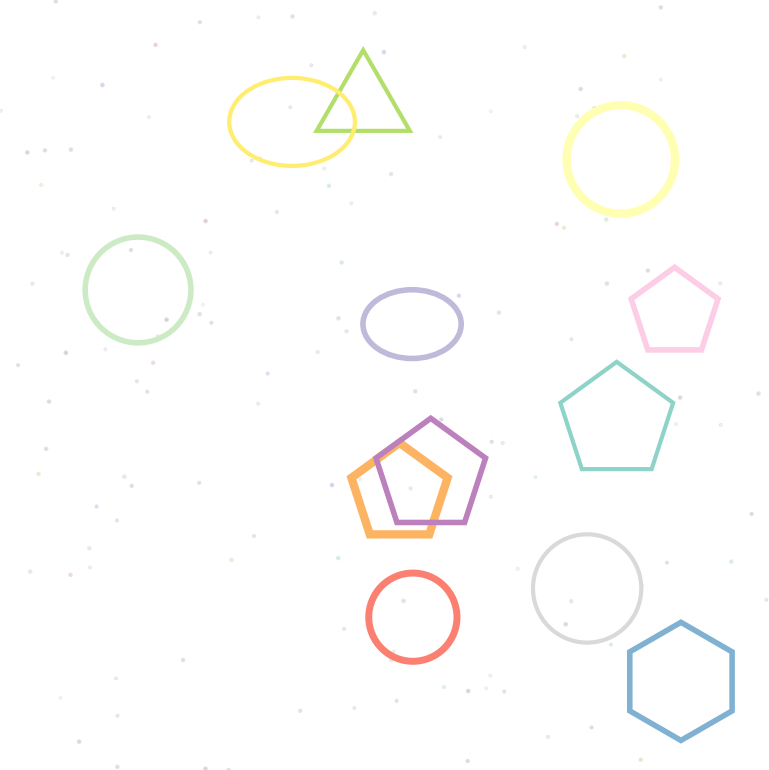[{"shape": "pentagon", "thickness": 1.5, "radius": 0.39, "center": [0.801, 0.453]}, {"shape": "circle", "thickness": 3, "radius": 0.35, "center": [0.806, 0.793]}, {"shape": "oval", "thickness": 2, "radius": 0.32, "center": [0.535, 0.579]}, {"shape": "circle", "thickness": 2.5, "radius": 0.29, "center": [0.536, 0.198]}, {"shape": "hexagon", "thickness": 2, "radius": 0.38, "center": [0.884, 0.115]}, {"shape": "pentagon", "thickness": 3, "radius": 0.33, "center": [0.519, 0.359]}, {"shape": "triangle", "thickness": 1.5, "radius": 0.35, "center": [0.472, 0.865]}, {"shape": "pentagon", "thickness": 2, "radius": 0.3, "center": [0.876, 0.594]}, {"shape": "circle", "thickness": 1.5, "radius": 0.35, "center": [0.763, 0.236]}, {"shape": "pentagon", "thickness": 2, "radius": 0.37, "center": [0.559, 0.382]}, {"shape": "circle", "thickness": 2, "radius": 0.34, "center": [0.179, 0.623]}, {"shape": "oval", "thickness": 1.5, "radius": 0.41, "center": [0.379, 0.842]}]